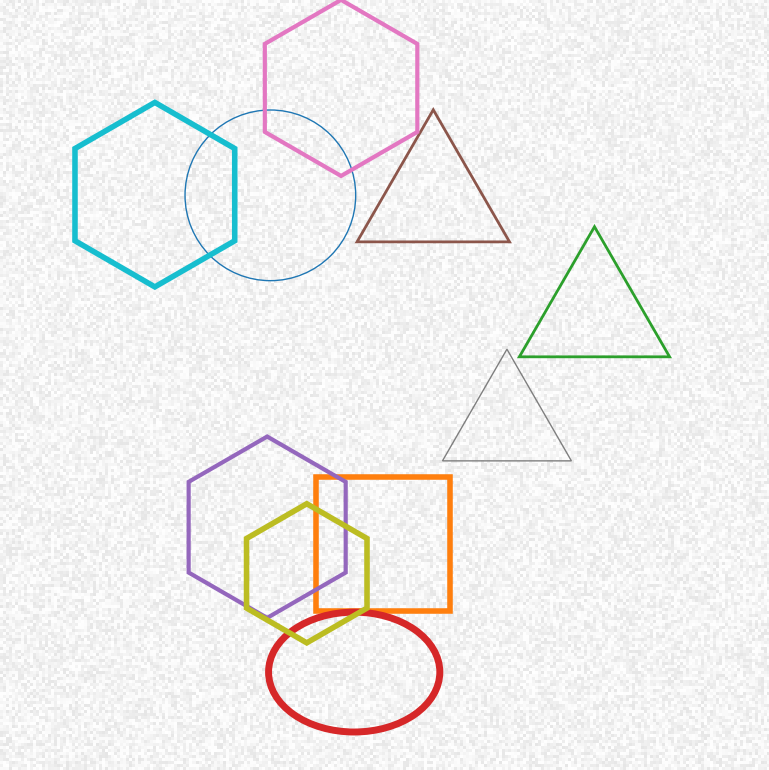[{"shape": "circle", "thickness": 0.5, "radius": 0.55, "center": [0.351, 0.746]}, {"shape": "square", "thickness": 2, "radius": 0.44, "center": [0.498, 0.294]}, {"shape": "triangle", "thickness": 1, "radius": 0.56, "center": [0.772, 0.593]}, {"shape": "oval", "thickness": 2.5, "radius": 0.56, "center": [0.46, 0.127]}, {"shape": "hexagon", "thickness": 1.5, "radius": 0.59, "center": [0.347, 0.315]}, {"shape": "triangle", "thickness": 1, "radius": 0.57, "center": [0.563, 0.743]}, {"shape": "hexagon", "thickness": 1.5, "radius": 0.57, "center": [0.443, 0.886]}, {"shape": "triangle", "thickness": 0.5, "radius": 0.48, "center": [0.658, 0.45]}, {"shape": "hexagon", "thickness": 2, "radius": 0.45, "center": [0.398, 0.255]}, {"shape": "hexagon", "thickness": 2, "radius": 0.6, "center": [0.201, 0.747]}]